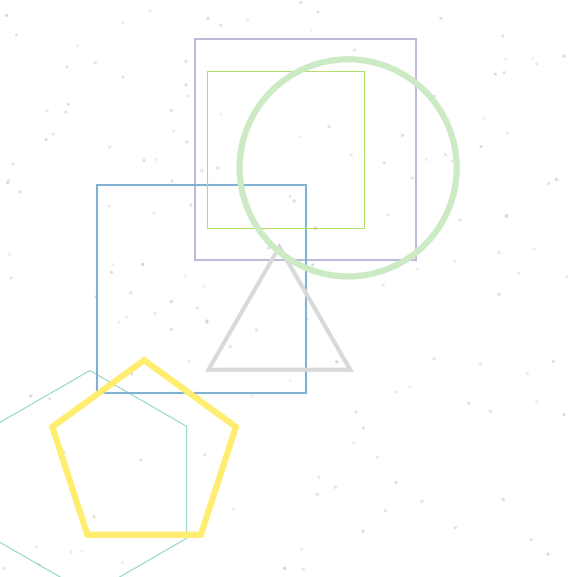[{"shape": "hexagon", "thickness": 0.5, "radius": 0.97, "center": [0.156, 0.164]}, {"shape": "square", "thickness": 1, "radius": 0.96, "center": [0.529, 0.741]}, {"shape": "square", "thickness": 1, "radius": 0.9, "center": [0.348, 0.498]}, {"shape": "square", "thickness": 0.5, "radius": 0.68, "center": [0.495, 0.74]}, {"shape": "triangle", "thickness": 2, "radius": 0.71, "center": [0.484, 0.43]}, {"shape": "circle", "thickness": 3, "radius": 0.94, "center": [0.603, 0.708]}, {"shape": "pentagon", "thickness": 3, "radius": 0.84, "center": [0.25, 0.208]}]